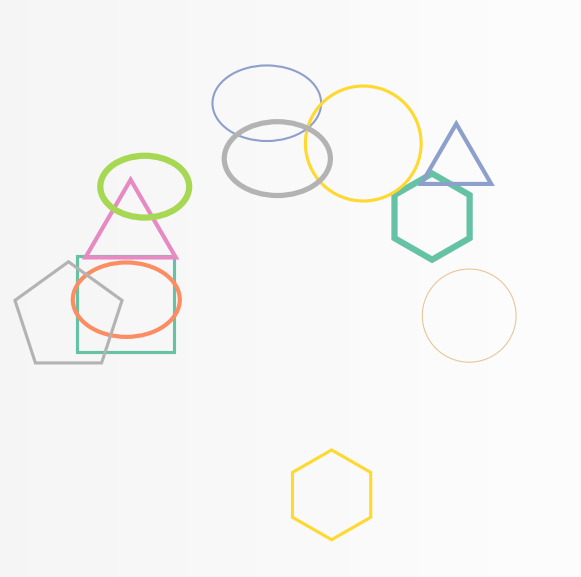[{"shape": "square", "thickness": 1.5, "radius": 0.42, "center": [0.216, 0.473]}, {"shape": "hexagon", "thickness": 3, "radius": 0.37, "center": [0.743, 0.624]}, {"shape": "oval", "thickness": 2, "radius": 0.46, "center": [0.217, 0.48]}, {"shape": "oval", "thickness": 1, "radius": 0.47, "center": [0.459, 0.82]}, {"shape": "triangle", "thickness": 2, "radius": 0.35, "center": [0.785, 0.715]}, {"shape": "triangle", "thickness": 2, "radius": 0.45, "center": [0.225, 0.598]}, {"shape": "oval", "thickness": 3, "radius": 0.38, "center": [0.249, 0.676]}, {"shape": "hexagon", "thickness": 1.5, "radius": 0.39, "center": [0.57, 0.142]}, {"shape": "circle", "thickness": 1.5, "radius": 0.5, "center": [0.625, 0.751]}, {"shape": "circle", "thickness": 0.5, "radius": 0.4, "center": [0.807, 0.453]}, {"shape": "pentagon", "thickness": 1.5, "radius": 0.48, "center": [0.118, 0.449]}, {"shape": "oval", "thickness": 2.5, "radius": 0.46, "center": [0.477, 0.724]}]